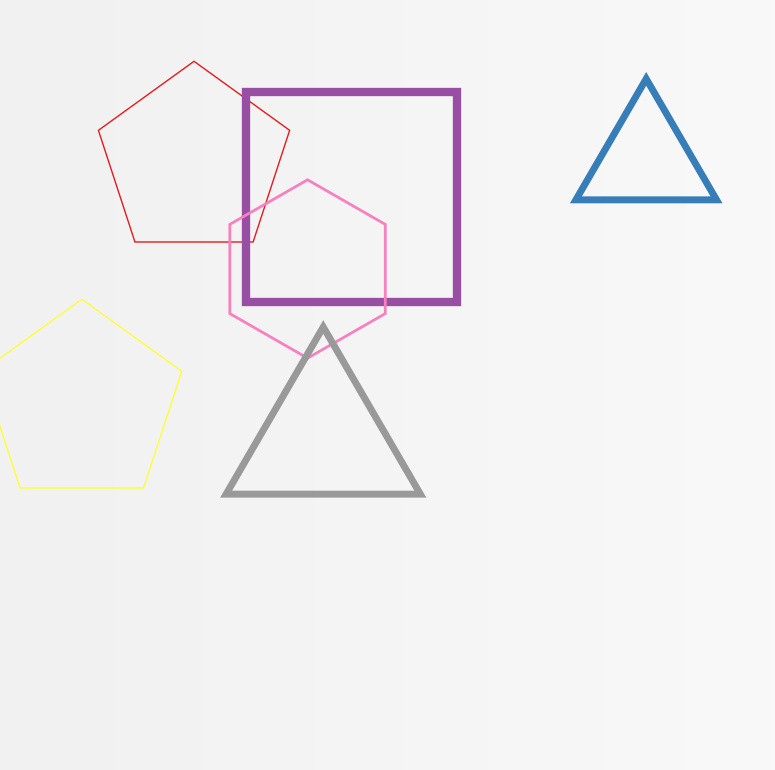[{"shape": "pentagon", "thickness": 0.5, "radius": 0.65, "center": [0.25, 0.791]}, {"shape": "triangle", "thickness": 2.5, "radius": 0.52, "center": [0.834, 0.793]}, {"shape": "square", "thickness": 3, "radius": 0.68, "center": [0.453, 0.744]}, {"shape": "pentagon", "thickness": 0.5, "radius": 0.68, "center": [0.106, 0.476]}, {"shape": "hexagon", "thickness": 1, "radius": 0.58, "center": [0.397, 0.651]}, {"shape": "triangle", "thickness": 2.5, "radius": 0.72, "center": [0.417, 0.431]}]